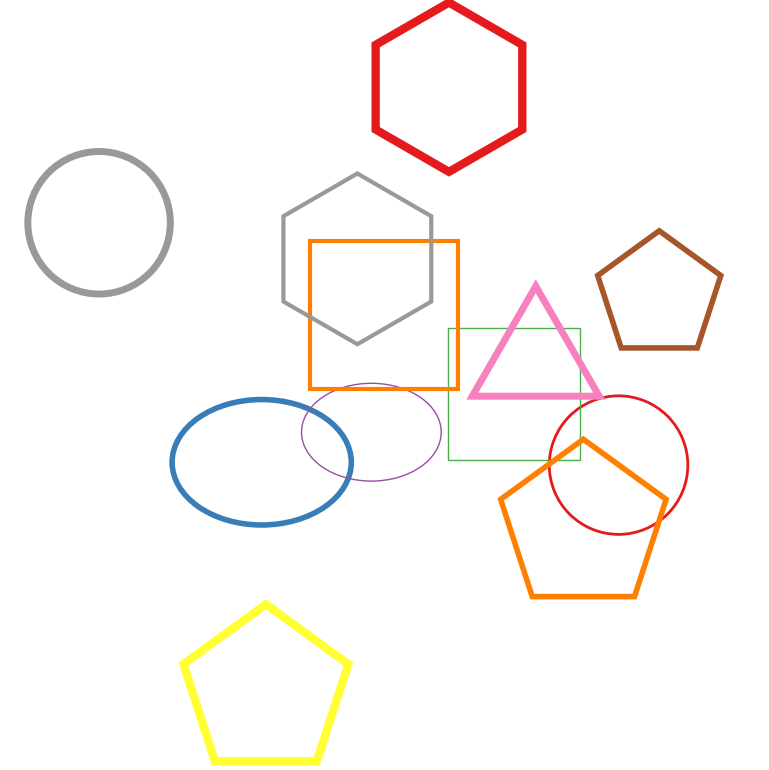[{"shape": "circle", "thickness": 1, "radius": 0.45, "center": [0.803, 0.396]}, {"shape": "hexagon", "thickness": 3, "radius": 0.55, "center": [0.583, 0.887]}, {"shape": "oval", "thickness": 2, "radius": 0.58, "center": [0.34, 0.4]}, {"shape": "square", "thickness": 0.5, "radius": 0.43, "center": [0.668, 0.488]}, {"shape": "oval", "thickness": 0.5, "radius": 0.45, "center": [0.482, 0.439]}, {"shape": "square", "thickness": 1.5, "radius": 0.48, "center": [0.499, 0.591]}, {"shape": "pentagon", "thickness": 2, "radius": 0.56, "center": [0.758, 0.317]}, {"shape": "pentagon", "thickness": 3, "radius": 0.56, "center": [0.345, 0.103]}, {"shape": "pentagon", "thickness": 2, "radius": 0.42, "center": [0.856, 0.616]}, {"shape": "triangle", "thickness": 2.5, "radius": 0.48, "center": [0.696, 0.533]}, {"shape": "circle", "thickness": 2.5, "radius": 0.46, "center": [0.129, 0.711]}, {"shape": "hexagon", "thickness": 1.5, "radius": 0.55, "center": [0.464, 0.664]}]